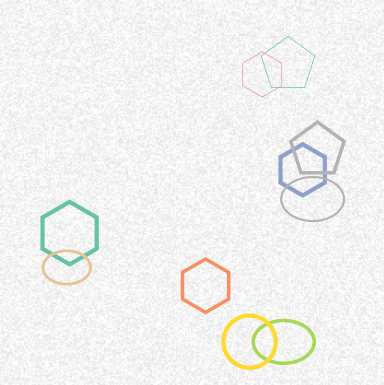[{"shape": "pentagon", "thickness": 0.5, "radius": 0.37, "center": [0.748, 0.832]}, {"shape": "hexagon", "thickness": 3, "radius": 0.41, "center": [0.181, 0.395]}, {"shape": "hexagon", "thickness": 2.5, "radius": 0.35, "center": [0.534, 0.258]}, {"shape": "hexagon", "thickness": 3, "radius": 0.33, "center": [0.786, 0.559]}, {"shape": "hexagon", "thickness": 0.5, "radius": 0.29, "center": [0.681, 0.807]}, {"shape": "oval", "thickness": 2.5, "radius": 0.4, "center": [0.737, 0.112]}, {"shape": "circle", "thickness": 3, "radius": 0.34, "center": [0.648, 0.113]}, {"shape": "oval", "thickness": 2, "radius": 0.31, "center": [0.173, 0.305]}, {"shape": "pentagon", "thickness": 2.5, "radius": 0.36, "center": [0.825, 0.61]}, {"shape": "oval", "thickness": 1.5, "radius": 0.41, "center": [0.812, 0.483]}]